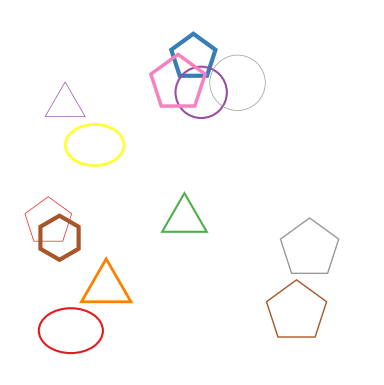[{"shape": "pentagon", "thickness": 0.5, "radius": 0.32, "center": [0.125, 0.425]}, {"shape": "oval", "thickness": 1.5, "radius": 0.42, "center": [0.184, 0.141]}, {"shape": "pentagon", "thickness": 3, "radius": 0.3, "center": [0.502, 0.852]}, {"shape": "triangle", "thickness": 1.5, "radius": 0.33, "center": [0.479, 0.431]}, {"shape": "circle", "thickness": 1.5, "radius": 0.33, "center": [0.523, 0.76]}, {"shape": "triangle", "thickness": 0.5, "radius": 0.3, "center": [0.169, 0.727]}, {"shape": "triangle", "thickness": 2, "radius": 0.37, "center": [0.276, 0.253]}, {"shape": "oval", "thickness": 2, "radius": 0.38, "center": [0.246, 0.623]}, {"shape": "pentagon", "thickness": 1, "radius": 0.41, "center": [0.77, 0.191]}, {"shape": "hexagon", "thickness": 3, "radius": 0.29, "center": [0.155, 0.382]}, {"shape": "pentagon", "thickness": 2.5, "radius": 0.37, "center": [0.462, 0.785]}, {"shape": "pentagon", "thickness": 1, "radius": 0.4, "center": [0.804, 0.354]}, {"shape": "circle", "thickness": 0.5, "radius": 0.36, "center": [0.617, 0.785]}]